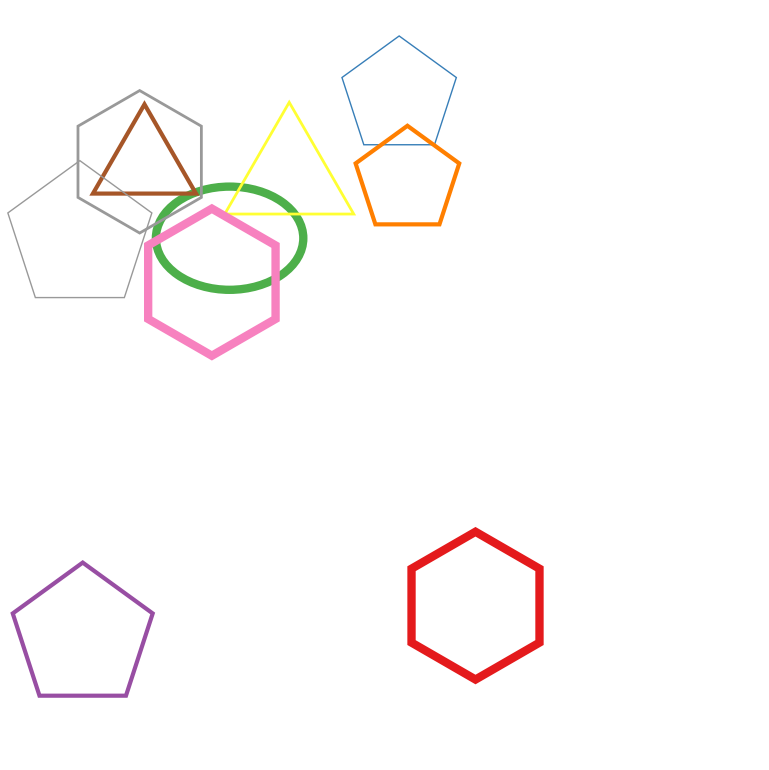[{"shape": "hexagon", "thickness": 3, "radius": 0.48, "center": [0.618, 0.213]}, {"shape": "pentagon", "thickness": 0.5, "radius": 0.39, "center": [0.518, 0.875]}, {"shape": "oval", "thickness": 3, "radius": 0.48, "center": [0.298, 0.691]}, {"shape": "pentagon", "thickness": 1.5, "radius": 0.48, "center": [0.107, 0.174]}, {"shape": "pentagon", "thickness": 1.5, "radius": 0.35, "center": [0.529, 0.766]}, {"shape": "triangle", "thickness": 1, "radius": 0.48, "center": [0.376, 0.77]}, {"shape": "triangle", "thickness": 1.5, "radius": 0.39, "center": [0.188, 0.787]}, {"shape": "hexagon", "thickness": 3, "radius": 0.48, "center": [0.275, 0.634]}, {"shape": "hexagon", "thickness": 1, "radius": 0.46, "center": [0.181, 0.79]}, {"shape": "pentagon", "thickness": 0.5, "radius": 0.49, "center": [0.104, 0.693]}]